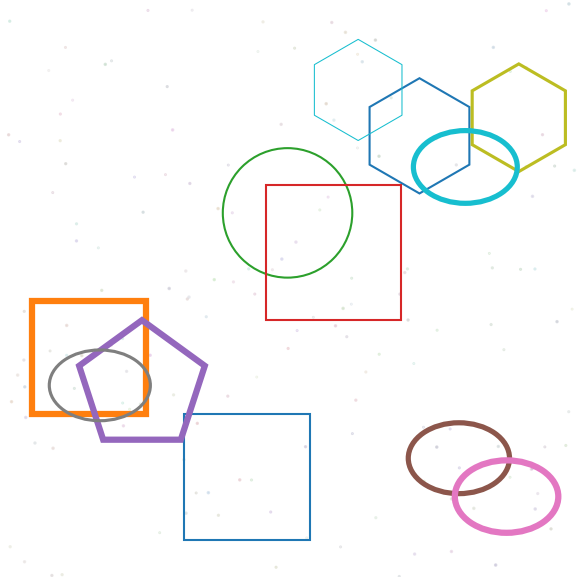[{"shape": "hexagon", "thickness": 1, "radius": 0.5, "center": [0.726, 0.764]}, {"shape": "square", "thickness": 1, "radius": 0.55, "center": [0.427, 0.173]}, {"shape": "square", "thickness": 3, "radius": 0.49, "center": [0.154, 0.38]}, {"shape": "circle", "thickness": 1, "radius": 0.56, "center": [0.498, 0.631]}, {"shape": "square", "thickness": 1, "radius": 0.58, "center": [0.578, 0.562]}, {"shape": "pentagon", "thickness": 3, "radius": 0.57, "center": [0.246, 0.33]}, {"shape": "oval", "thickness": 2.5, "radius": 0.44, "center": [0.795, 0.206]}, {"shape": "oval", "thickness": 3, "radius": 0.45, "center": [0.877, 0.139]}, {"shape": "oval", "thickness": 1.5, "radius": 0.44, "center": [0.173, 0.332]}, {"shape": "hexagon", "thickness": 1.5, "radius": 0.47, "center": [0.898, 0.795]}, {"shape": "hexagon", "thickness": 0.5, "radius": 0.44, "center": [0.62, 0.843]}, {"shape": "oval", "thickness": 2.5, "radius": 0.45, "center": [0.806, 0.71]}]